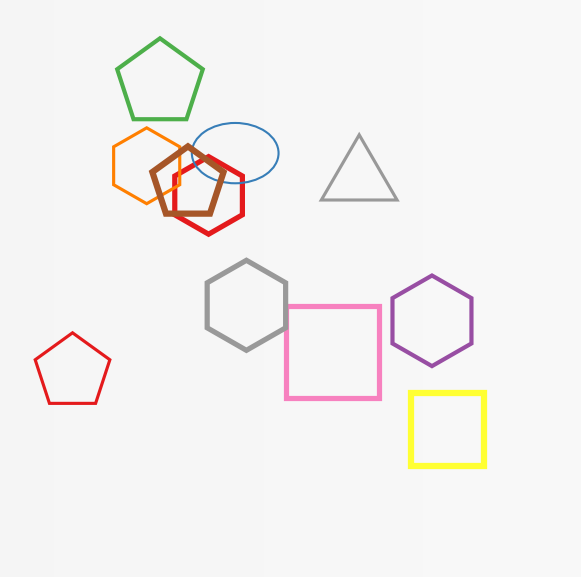[{"shape": "pentagon", "thickness": 1.5, "radius": 0.34, "center": [0.125, 0.355]}, {"shape": "hexagon", "thickness": 2.5, "radius": 0.34, "center": [0.359, 0.661]}, {"shape": "oval", "thickness": 1, "radius": 0.37, "center": [0.405, 0.734]}, {"shape": "pentagon", "thickness": 2, "radius": 0.39, "center": [0.275, 0.855]}, {"shape": "hexagon", "thickness": 2, "radius": 0.39, "center": [0.743, 0.444]}, {"shape": "hexagon", "thickness": 1.5, "radius": 0.33, "center": [0.252, 0.712]}, {"shape": "square", "thickness": 3, "radius": 0.31, "center": [0.77, 0.255]}, {"shape": "pentagon", "thickness": 3, "radius": 0.32, "center": [0.323, 0.681]}, {"shape": "square", "thickness": 2.5, "radius": 0.4, "center": [0.572, 0.39]}, {"shape": "hexagon", "thickness": 2.5, "radius": 0.39, "center": [0.424, 0.47]}, {"shape": "triangle", "thickness": 1.5, "radius": 0.38, "center": [0.618, 0.69]}]